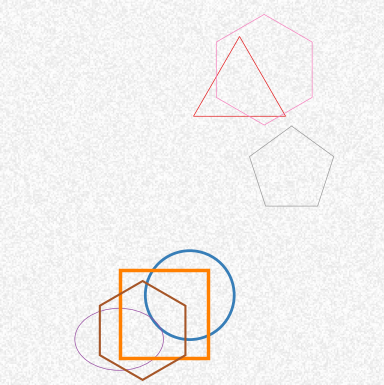[{"shape": "triangle", "thickness": 0.5, "radius": 0.69, "center": [0.622, 0.767]}, {"shape": "circle", "thickness": 2, "radius": 0.58, "center": [0.493, 0.233]}, {"shape": "oval", "thickness": 0.5, "radius": 0.58, "center": [0.309, 0.119]}, {"shape": "square", "thickness": 2.5, "radius": 0.57, "center": [0.426, 0.184]}, {"shape": "hexagon", "thickness": 1.5, "radius": 0.64, "center": [0.37, 0.142]}, {"shape": "hexagon", "thickness": 0.5, "radius": 0.72, "center": [0.686, 0.819]}, {"shape": "pentagon", "thickness": 0.5, "radius": 0.57, "center": [0.757, 0.558]}]